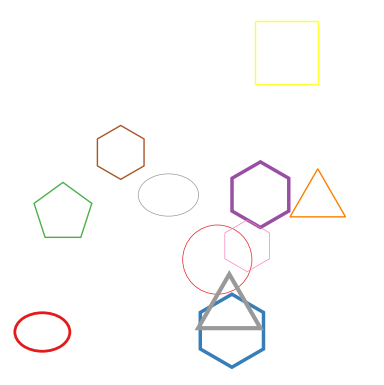[{"shape": "oval", "thickness": 2, "radius": 0.36, "center": [0.11, 0.138]}, {"shape": "circle", "thickness": 0.5, "radius": 0.45, "center": [0.564, 0.326]}, {"shape": "hexagon", "thickness": 2.5, "radius": 0.47, "center": [0.602, 0.141]}, {"shape": "pentagon", "thickness": 1, "radius": 0.39, "center": [0.163, 0.447]}, {"shape": "hexagon", "thickness": 2.5, "radius": 0.43, "center": [0.676, 0.494]}, {"shape": "triangle", "thickness": 1, "radius": 0.42, "center": [0.825, 0.478]}, {"shape": "square", "thickness": 1, "radius": 0.41, "center": [0.744, 0.863]}, {"shape": "hexagon", "thickness": 1, "radius": 0.35, "center": [0.314, 0.604]}, {"shape": "hexagon", "thickness": 0.5, "radius": 0.34, "center": [0.642, 0.361]}, {"shape": "oval", "thickness": 0.5, "radius": 0.39, "center": [0.438, 0.493]}, {"shape": "triangle", "thickness": 3, "radius": 0.47, "center": [0.596, 0.194]}]